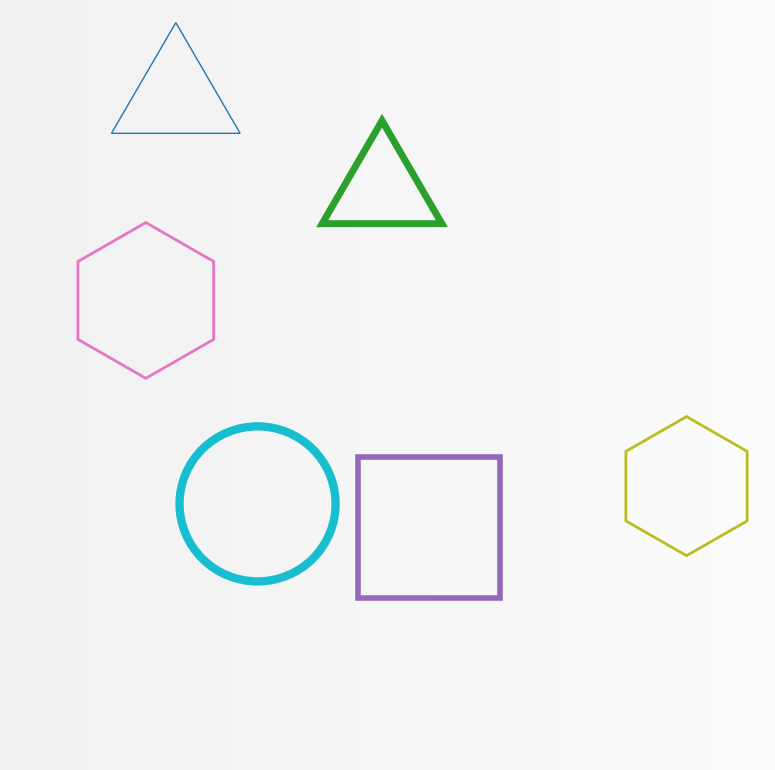[{"shape": "triangle", "thickness": 0.5, "radius": 0.48, "center": [0.227, 0.875]}, {"shape": "triangle", "thickness": 2.5, "radius": 0.45, "center": [0.493, 0.754]}, {"shape": "square", "thickness": 2, "radius": 0.46, "center": [0.554, 0.315]}, {"shape": "hexagon", "thickness": 1, "radius": 0.51, "center": [0.188, 0.61]}, {"shape": "hexagon", "thickness": 1, "radius": 0.45, "center": [0.886, 0.369]}, {"shape": "circle", "thickness": 3, "radius": 0.5, "center": [0.332, 0.346]}]